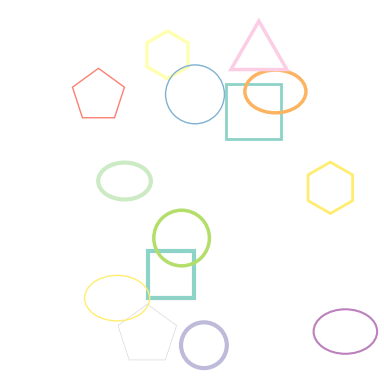[{"shape": "square", "thickness": 2, "radius": 0.36, "center": [0.658, 0.711]}, {"shape": "square", "thickness": 3, "radius": 0.3, "center": [0.444, 0.286]}, {"shape": "hexagon", "thickness": 2.5, "radius": 0.31, "center": [0.435, 0.858]}, {"shape": "circle", "thickness": 3, "radius": 0.3, "center": [0.53, 0.103]}, {"shape": "pentagon", "thickness": 1, "radius": 0.35, "center": [0.256, 0.752]}, {"shape": "circle", "thickness": 1, "radius": 0.38, "center": [0.506, 0.755]}, {"shape": "oval", "thickness": 2.5, "radius": 0.4, "center": [0.715, 0.763]}, {"shape": "circle", "thickness": 2.5, "radius": 0.36, "center": [0.472, 0.382]}, {"shape": "triangle", "thickness": 2.5, "radius": 0.42, "center": [0.672, 0.861]}, {"shape": "pentagon", "thickness": 0.5, "radius": 0.4, "center": [0.382, 0.13]}, {"shape": "oval", "thickness": 1.5, "radius": 0.41, "center": [0.897, 0.139]}, {"shape": "oval", "thickness": 3, "radius": 0.34, "center": [0.324, 0.53]}, {"shape": "oval", "thickness": 1, "radius": 0.42, "center": [0.304, 0.226]}, {"shape": "hexagon", "thickness": 2, "radius": 0.33, "center": [0.858, 0.512]}]